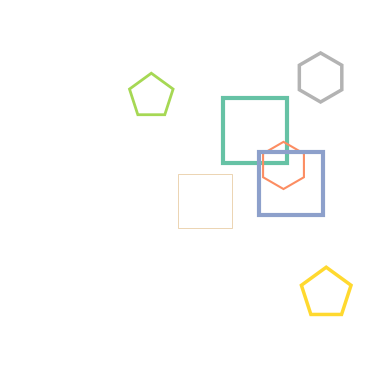[{"shape": "square", "thickness": 3, "radius": 0.42, "center": [0.662, 0.661]}, {"shape": "hexagon", "thickness": 1.5, "radius": 0.31, "center": [0.736, 0.57]}, {"shape": "square", "thickness": 3, "radius": 0.41, "center": [0.756, 0.523]}, {"shape": "pentagon", "thickness": 2, "radius": 0.3, "center": [0.393, 0.75]}, {"shape": "pentagon", "thickness": 2.5, "radius": 0.34, "center": [0.847, 0.238]}, {"shape": "square", "thickness": 0.5, "radius": 0.35, "center": [0.532, 0.478]}, {"shape": "hexagon", "thickness": 2.5, "radius": 0.32, "center": [0.833, 0.799]}]